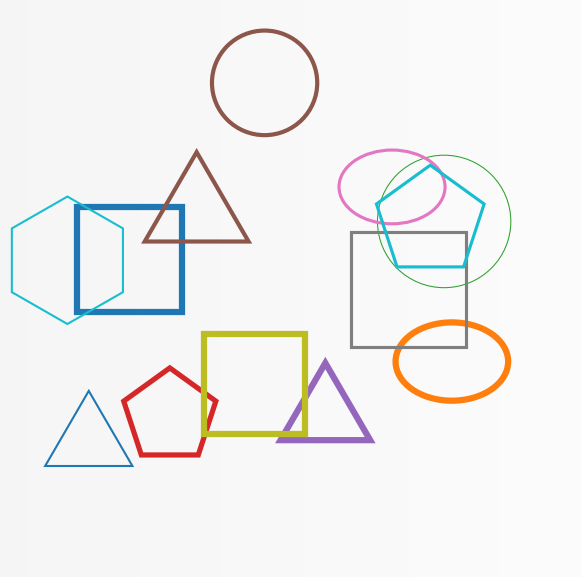[{"shape": "triangle", "thickness": 1, "radius": 0.43, "center": [0.153, 0.236]}, {"shape": "square", "thickness": 3, "radius": 0.45, "center": [0.222, 0.55]}, {"shape": "oval", "thickness": 3, "radius": 0.48, "center": [0.777, 0.373]}, {"shape": "circle", "thickness": 0.5, "radius": 0.57, "center": [0.764, 0.616]}, {"shape": "pentagon", "thickness": 2.5, "radius": 0.42, "center": [0.292, 0.279]}, {"shape": "triangle", "thickness": 3, "radius": 0.45, "center": [0.56, 0.281]}, {"shape": "triangle", "thickness": 2, "radius": 0.52, "center": [0.338, 0.633]}, {"shape": "circle", "thickness": 2, "radius": 0.45, "center": [0.455, 0.856]}, {"shape": "oval", "thickness": 1.5, "radius": 0.46, "center": [0.674, 0.675]}, {"shape": "square", "thickness": 1.5, "radius": 0.5, "center": [0.703, 0.498]}, {"shape": "square", "thickness": 3, "radius": 0.43, "center": [0.438, 0.335]}, {"shape": "pentagon", "thickness": 1.5, "radius": 0.49, "center": [0.74, 0.616]}, {"shape": "hexagon", "thickness": 1, "radius": 0.55, "center": [0.116, 0.548]}]